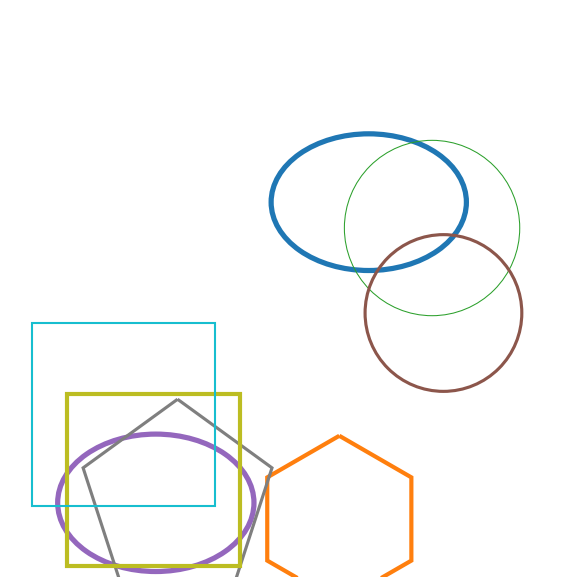[{"shape": "oval", "thickness": 2.5, "radius": 0.85, "center": [0.639, 0.649]}, {"shape": "hexagon", "thickness": 2, "radius": 0.72, "center": [0.588, 0.1]}, {"shape": "circle", "thickness": 0.5, "radius": 0.76, "center": [0.748, 0.604]}, {"shape": "oval", "thickness": 2.5, "radius": 0.85, "center": [0.27, 0.128]}, {"shape": "circle", "thickness": 1.5, "radius": 0.68, "center": [0.768, 0.457]}, {"shape": "pentagon", "thickness": 1.5, "radius": 0.86, "center": [0.307, 0.136]}, {"shape": "square", "thickness": 2, "radius": 0.74, "center": [0.266, 0.168]}, {"shape": "square", "thickness": 1, "radius": 0.79, "center": [0.214, 0.281]}]